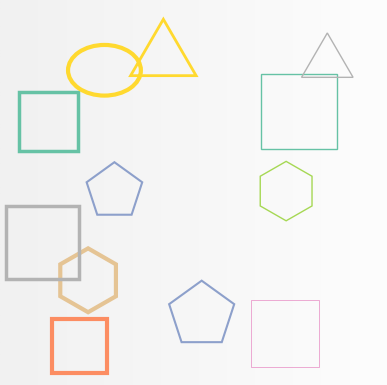[{"shape": "square", "thickness": 1, "radius": 0.49, "center": [0.772, 0.71]}, {"shape": "square", "thickness": 2.5, "radius": 0.38, "center": [0.125, 0.686]}, {"shape": "square", "thickness": 3, "radius": 0.35, "center": [0.206, 0.101]}, {"shape": "pentagon", "thickness": 1.5, "radius": 0.38, "center": [0.295, 0.503]}, {"shape": "pentagon", "thickness": 1.5, "radius": 0.44, "center": [0.52, 0.183]}, {"shape": "square", "thickness": 0.5, "radius": 0.44, "center": [0.735, 0.134]}, {"shape": "hexagon", "thickness": 1, "radius": 0.39, "center": [0.738, 0.504]}, {"shape": "triangle", "thickness": 2, "radius": 0.49, "center": [0.422, 0.852]}, {"shape": "oval", "thickness": 3, "radius": 0.47, "center": [0.27, 0.817]}, {"shape": "hexagon", "thickness": 3, "radius": 0.41, "center": [0.227, 0.272]}, {"shape": "square", "thickness": 2.5, "radius": 0.47, "center": [0.11, 0.371]}, {"shape": "triangle", "thickness": 1, "radius": 0.38, "center": [0.845, 0.838]}]